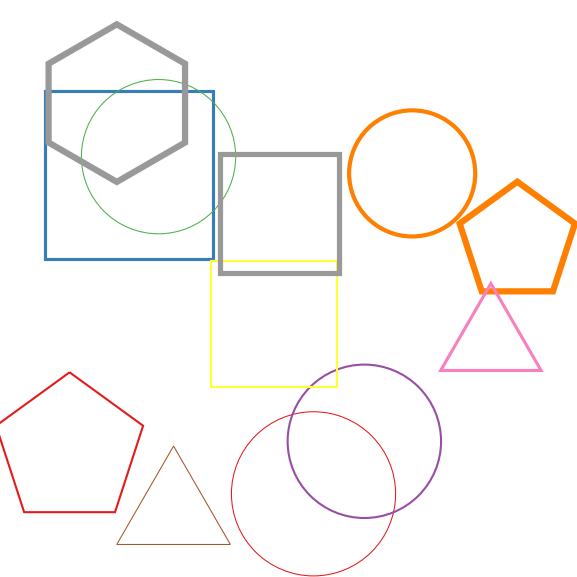[{"shape": "circle", "thickness": 0.5, "radius": 0.71, "center": [0.543, 0.144]}, {"shape": "pentagon", "thickness": 1, "radius": 0.67, "center": [0.12, 0.221]}, {"shape": "square", "thickness": 1.5, "radius": 0.73, "center": [0.223, 0.697]}, {"shape": "circle", "thickness": 0.5, "radius": 0.67, "center": [0.275, 0.728]}, {"shape": "circle", "thickness": 1, "radius": 0.66, "center": [0.631, 0.235]}, {"shape": "pentagon", "thickness": 3, "radius": 0.52, "center": [0.896, 0.58]}, {"shape": "circle", "thickness": 2, "radius": 0.55, "center": [0.714, 0.699]}, {"shape": "square", "thickness": 1, "radius": 0.55, "center": [0.475, 0.438]}, {"shape": "triangle", "thickness": 0.5, "radius": 0.57, "center": [0.301, 0.113]}, {"shape": "triangle", "thickness": 1.5, "radius": 0.5, "center": [0.85, 0.408]}, {"shape": "square", "thickness": 2.5, "radius": 0.51, "center": [0.484, 0.63]}, {"shape": "hexagon", "thickness": 3, "radius": 0.68, "center": [0.202, 0.821]}]